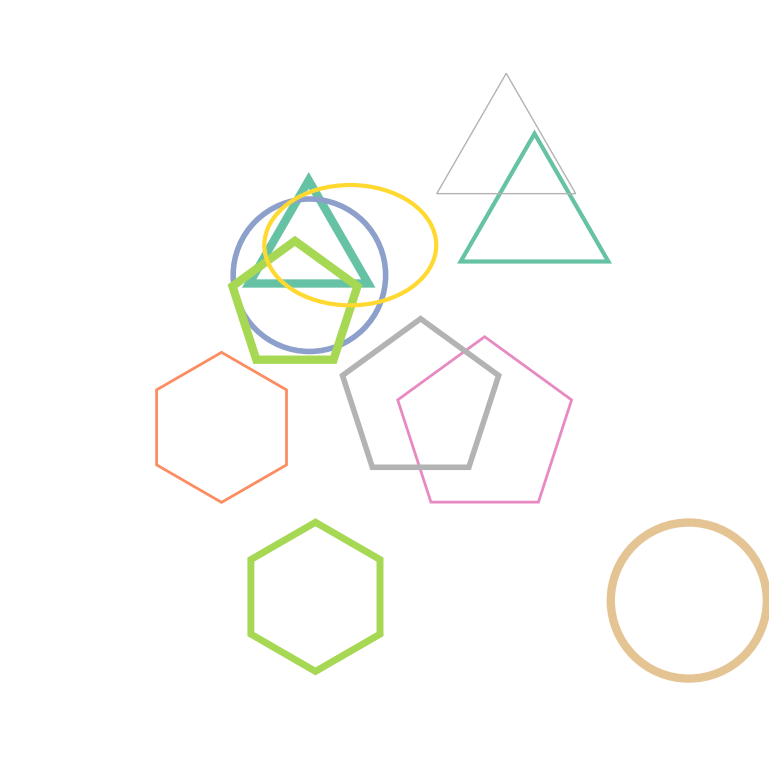[{"shape": "triangle", "thickness": 3, "radius": 0.45, "center": [0.401, 0.676]}, {"shape": "triangle", "thickness": 1.5, "radius": 0.55, "center": [0.694, 0.716]}, {"shape": "hexagon", "thickness": 1, "radius": 0.49, "center": [0.288, 0.445]}, {"shape": "circle", "thickness": 2, "radius": 0.5, "center": [0.402, 0.643]}, {"shape": "pentagon", "thickness": 1, "radius": 0.59, "center": [0.629, 0.444]}, {"shape": "pentagon", "thickness": 3, "radius": 0.43, "center": [0.383, 0.602]}, {"shape": "hexagon", "thickness": 2.5, "radius": 0.48, "center": [0.41, 0.225]}, {"shape": "oval", "thickness": 1.5, "radius": 0.56, "center": [0.455, 0.682]}, {"shape": "circle", "thickness": 3, "radius": 0.51, "center": [0.895, 0.22]}, {"shape": "pentagon", "thickness": 2, "radius": 0.53, "center": [0.546, 0.479]}, {"shape": "triangle", "thickness": 0.5, "radius": 0.52, "center": [0.657, 0.801]}]